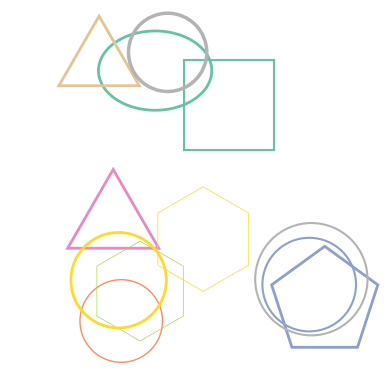[{"shape": "oval", "thickness": 2, "radius": 0.74, "center": [0.403, 0.817]}, {"shape": "square", "thickness": 1.5, "radius": 0.58, "center": [0.594, 0.728]}, {"shape": "circle", "thickness": 1, "radius": 0.54, "center": [0.315, 0.166]}, {"shape": "pentagon", "thickness": 2, "radius": 0.72, "center": [0.843, 0.215]}, {"shape": "circle", "thickness": 1.5, "radius": 0.61, "center": [0.803, 0.261]}, {"shape": "triangle", "thickness": 2, "radius": 0.68, "center": [0.294, 0.423]}, {"shape": "hexagon", "thickness": 0.5, "radius": 0.65, "center": [0.364, 0.244]}, {"shape": "hexagon", "thickness": 0.5, "radius": 0.68, "center": [0.528, 0.379]}, {"shape": "circle", "thickness": 2, "radius": 0.62, "center": [0.308, 0.272]}, {"shape": "triangle", "thickness": 2, "radius": 0.6, "center": [0.257, 0.838]}, {"shape": "circle", "thickness": 2.5, "radius": 0.51, "center": [0.435, 0.864]}, {"shape": "circle", "thickness": 1.5, "radius": 0.73, "center": [0.809, 0.275]}]